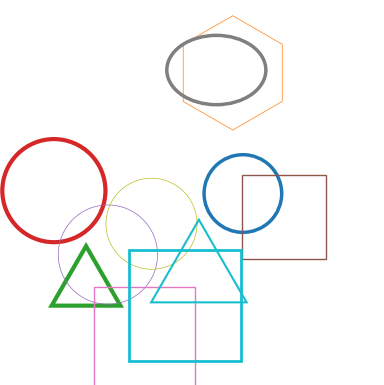[{"shape": "circle", "thickness": 2.5, "radius": 0.5, "center": [0.631, 0.497]}, {"shape": "hexagon", "thickness": 0.5, "radius": 0.74, "center": [0.604, 0.811]}, {"shape": "triangle", "thickness": 3, "radius": 0.52, "center": [0.223, 0.258]}, {"shape": "circle", "thickness": 3, "radius": 0.67, "center": [0.14, 0.505]}, {"shape": "circle", "thickness": 0.5, "radius": 0.64, "center": [0.28, 0.339]}, {"shape": "square", "thickness": 1, "radius": 0.54, "center": [0.738, 0.436]}, {"shape": "square", "thickness": 1, "radius": 0.66, "center": [0.376, 0.122]}, {"shape": "oval", "thickness": 2.5, "radius": 0.64, "center": [0.562, 0.818]}, {"shape": "circle", "thickness": 0.5, "radius": 0.59, "center": [0.393, 0.419]}, {"shape": "triangle", "thickness": 1.5, "radius": 0.72, "center": [0.517, 0.286]}, {"shape": "square", "thickness": 2, "radius": 0.72, "center": [0.48, 0.207]}]